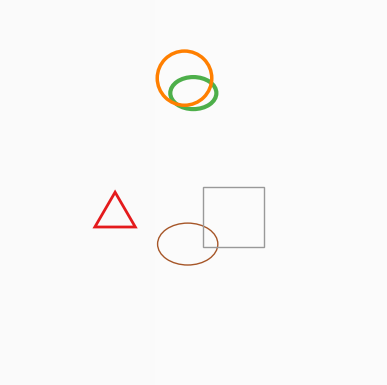[{"shape": "triangle", "thickness": 2, "radius": 0.3, "center": [0.297, 0.441]}, {"shape": "oval", "thickness": 3, "radius": 0.3, "center": [0.499, 0.758]}, {"shape": "circle", "thickness": 2.5, "radius": 0.35, "center": [0.476, 0.797]}, {"shape": "oval", "thickness": 1, "radius": 0.39, "center": [0.484, 0.366]}, {"shape": "square", "thickness": 1, "radius": 0.39, "center": [0.602, 0.436]}]